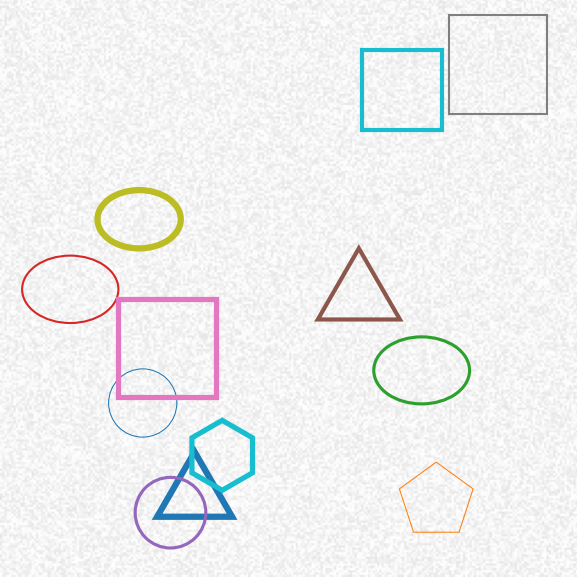[{"shape": "circle", "thickness": 0.5, "radius": 0.3, "center": [0.247, 0.301]}, {"shape": "triangle", "thickness": 3, "radius": 0.37, "center": [0.337, 0.142]}, {"shape": "pentagon", "thickness": 0.5, "radius": 0.34, "center": [0.755, 0.132]}, {"shape": "oval", "thickness": 1.5, "radius": 0.41, "center": [0.73, 0.358]}, {"shape": "oval", "thickness": 1, "radius": 0.42, "center": [0.122, 0.498]}, {"shape": "circle", "thickness": 1.5, "radius": 0.31, "center": [0.295, 0.111]}, {"shape": "triangle", "thickness": 2, "radius": 0.41, "center": [0.621, 0.487]}, {"shape": "square", "thickness": 2.5, "radius": 0.42, "center": [0.29, 0.397]}, {"shape": "square", "thickness": 1, "radius": 0.43, "center": [0.862, 0.887]}, {"shape": "oval", "thickness": 3, "radius": 0.36, "center": [0.241, 0.619]}, {"shape": "square", "thickness": 2, "radius": 0.35, "center": [0.696, 0.843]}, {"shape": "hexagon", "thickness": 2.5, "radius": 0.3, "center": [0.385, 0.211]}]